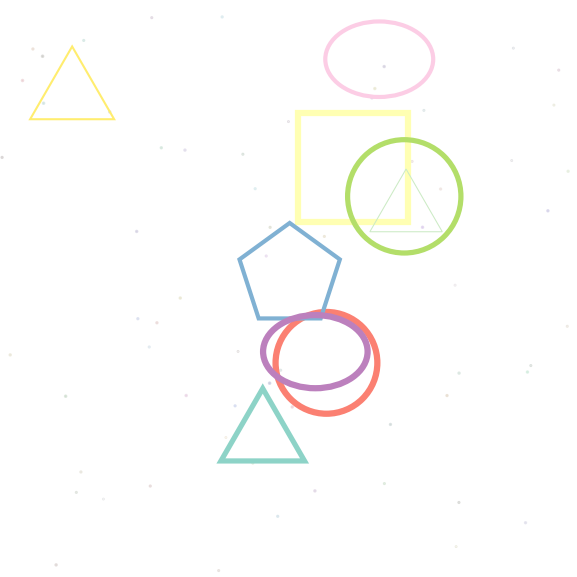[{"shape": "triangle", "thickness": 2.5, "radius": 0.42, "center": [0.455, 0.243]}, {"shape": "square", "thickness": 3, "radius": 0.47, "center": [0.612, 0.709]}, {"shape": "circle", "thickness": 3, "radius": 0.44, "center": [0.565, 0.371]}, {"shape": "pentagon", "thickness": 2, "radius": 0.46, "center": [0.502, 0.522]}, {"shape": "circle", "thickness": 2.5, "radius": 0.49, "center": [0.7, 0.659]}, {"shape": "oval", "thickness": 2, "radius": 0.47, "center": [0.657, 0.897]}, {"shape": "oval", "thickness": 3, "radius": 0.45, "center": [0.546, 0.39]}, {"shape": "triangle", "thickness": 0.5, "radius": 0.36, "center": [0.703, 0.634]}, {"shape": "triangle", "thickness": 1, "radius": 0.42, "center": [0.125, 0.835]}]